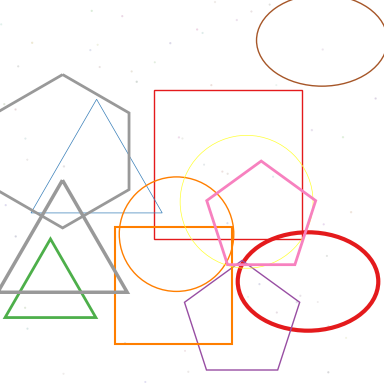[{"shape": "square", "thickness": 1, "radius": 0.97, "center": [0.592, 0.572]}, {"shape": "oval", "thickness": 3, "radius": 0.91, "center": [0.8, 0.269]}, {"shape": "triangle", "thickness": 0.5, "radius": 0.98, "center": [0.251, 0.545]}, {"shape": "triangle", "thickness": 2, "radius": 0.68, "center": [0.131, 0.243]}, {"shape": "pentagon", "thickness": 1, "radius": 0.79, "center": [0.629, 0.166]}, {"shape": "square", "thickness": 1.5, "radius": 0.76, "center": [0.451, 0.259]}, {"shape": "circle", "thickness": 1, "radius": 0.74, "center": [0.458, 0.392]}, {"shape": "circle", "thickness": 0.5, "radius": 0.86, "center": [0.641, 0.476]}, {"shape": "oval", "thickness": 1, "radius": 0.85, "center": [0.836, 0.895]}, {"shape": "pentagon", "thickness": 2, "radius": 0.74, "center": [0.678, 0.433]}, {"shape": "hexagon", "thickness": 2, "radius": 1.0, "center": [0.163, 0.607]}, {"shape": "triangle", "thickness": 2.5, "radius": 0.97, "center": [0.162, 0.338]}]